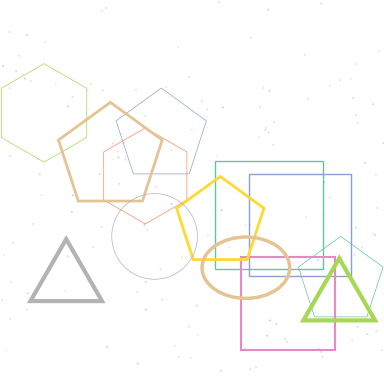[{"shape": "pentagon", "thickness": 0.5, "radius": 0.58, "center": [0.885, 0.27]}, {"shape": "square", "thickness": 1, "radius": 0.7, "center": [0.699, 0.442]}, {"shape": "hexagon", "thickness": 0.5, "radius": 0.62, "center": [0.377, 0.543]}, {"shape": "pentagon", "thickness": 0.5, "radius": 0.62, "center": [0.419, 0.648]}, {"shape": "square", "thickness": 1, "radius": 0.66, "center": [0.779, 0.416]}, {"shape": "square", "thickness": 1.5, "radius": 0.61, "center": [0.748, 0.212]}, {"shape": "triangle", "thickness": 3, "radius": 0.54, "center": [0.881, 0.222]}, {"shape": "hexagon", "thickness": 0.5, "radius": 0.64, "center": [0.114, 0.707]}, {"shape": "pentagon", "thickness": 2, "radius": 0.6, "center": [0.572, 0.422]}, {"shape": "pentagon", "thickness": 2, "radius": 0.71, "center": [0.287, 0.592]}, {"shape": "oval", "thickness": 2.5, "radius": 0.57, "center": [0.639, 0.305]}, {"shape": "circle", "thickness": 0.5, "radius": 0.56, "center": [0.401, 0.386]}, {"shape": "triangle", "thickness": 3, "radius": 0.54, "center": [0.172, 0.272]}]